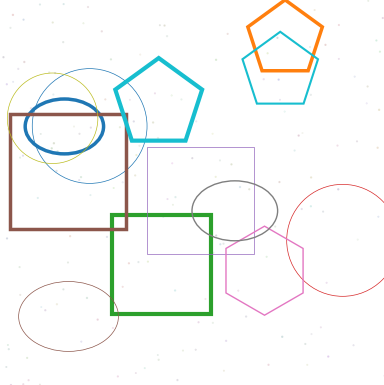[{"shape": "oval", "thickness": 2.5, "radius": 0.51, "center": [0.167, 0.672]}, {"shape": "circle", "thickness": 0.5, "radius": 0.75, "center": [0.233, 0.673]}, {"shape": "pentagon", "thickness": 2.5, "radius": 0.51, "center": [0.74, 0.899]}, {"shape": "square", "thickness": 3, "radius": 0.64, "center": [0.42, 0.314]}, {"shape": "circle", "thickness": 0.5, "radius": 0.73, "center": [0.89, 0.376]}, {"shape": "square", "thickness": 0.5, "radius": 0.69, "center": [0.521, 0.478]}, {"shape": "oval", "thickness": 0.5, "radius": 0.65, "center": [0.178, 0.178]}, {"shape": "square", "thickness": 2.5, "radius": 0.75, "center": [0.177, 0.554]}, {"shape": "hexagon", "thickness": 1, "radius": 0.58, "center": [0.687, 0.297]}, {"shape": "oval", "thickness": 1, "radius": 0.56, "center": [0.61, 0.452]}, {"shape": "circle", "thickness": 0.5, "radius": 0.59, "center": [0.137, 0.693]}, {"shape": "pentagon", "thickness": 1.5, "radius": 0.52, "center": [0.728, 0.814]}, {"shape": "pentagon", "thickness": 3, "radius": 0.59, "center": [0.412, 0.731]}]